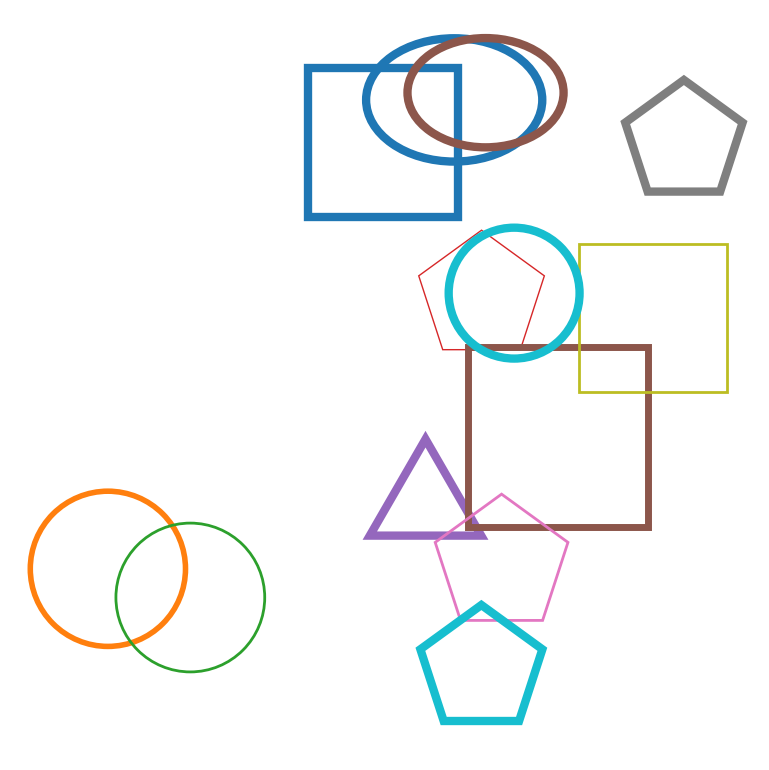[{"shape": "square", "thickness": 3, "radius": 0.48, "center": [0.497, 0.815]}, {"shape": "oval", "thickness": 3, "radius": 0.57, "center": [0.59, 0.87]}, {"shape": "circle", "thickness": 2, "radius": 0.5, "center": [0.14, 0.261]}, {"shape": "circle", "thickness": 1, "radius": 0.48, "center": [0.247, 0.224]}, {"shape": "pentagon", "thickness": 0.5, "radius": 0.43, "center": [0.625, 0.615]}, {"shape": "triangle", "thickness": 3, "radius": 0.42, "center": [0.553, 0.346]}, {"shape": "square", "thickness": 2.5, "radius": 0.59, "center": [0.725, 0.432]}, {"shape": "oval", "thickness": 3, "radius": 0.51, "center": [0.631, 0.88]}, {"shape": "pentagon", "thickness": 1, "radius": 0.45, "center": [0.651, 0.268]}, {"shape": "pentagon", "thickness": 3, "radius": 0.4, "center": [0.888, 0.816]}, {"shape": "square", "thickness": 1, "radius": 0.48, "center": [0.848, 0.587]}, {"shape": "circle", "thickness": 3, "radius": 0.42, "center": [0.668, 0.619]}, {"shape": "pentagon", "thickness": 3, "radius": 0.42, "center": [0.625, 0.131]}]